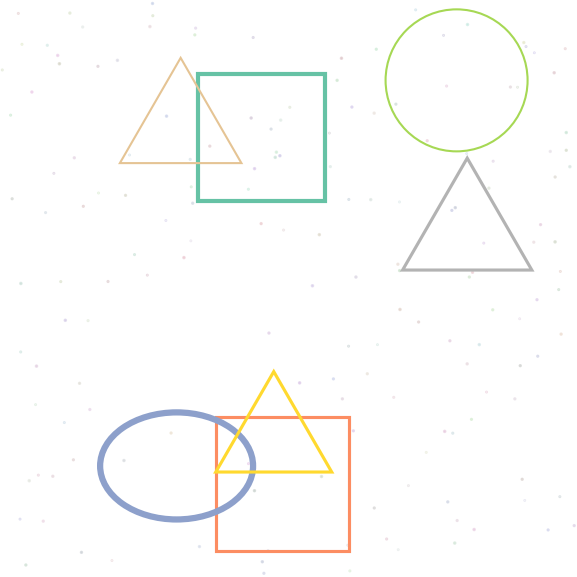[{"shape": "square", "thickness": 2, "radius": 0.55, "center": [0.453, 0.761]}, {"shape": "square", "thickness": 1.5, "radius": 0.58, "center": [0.49, 0.161]}, {"shape": "oval", "thickness": 3, "radius": 0.66, "center": [0.306, 0.192]}, {"shape": "circle", "thickness": 1, "radius": 0.61, "center": [0.791, 0.86]}, {"shape": "triangle", "thickness": 1.5, "radius": 0.58, "center": [0.474, 0.24]}, {"shape": "triangle", "thickness": 1, "radius": 0.61, "center": [0.313, 0.777]}, {"shape": "triangle", "thickness": 1.5, "radius": 0.65, "center": [0.809, 0.596]}]